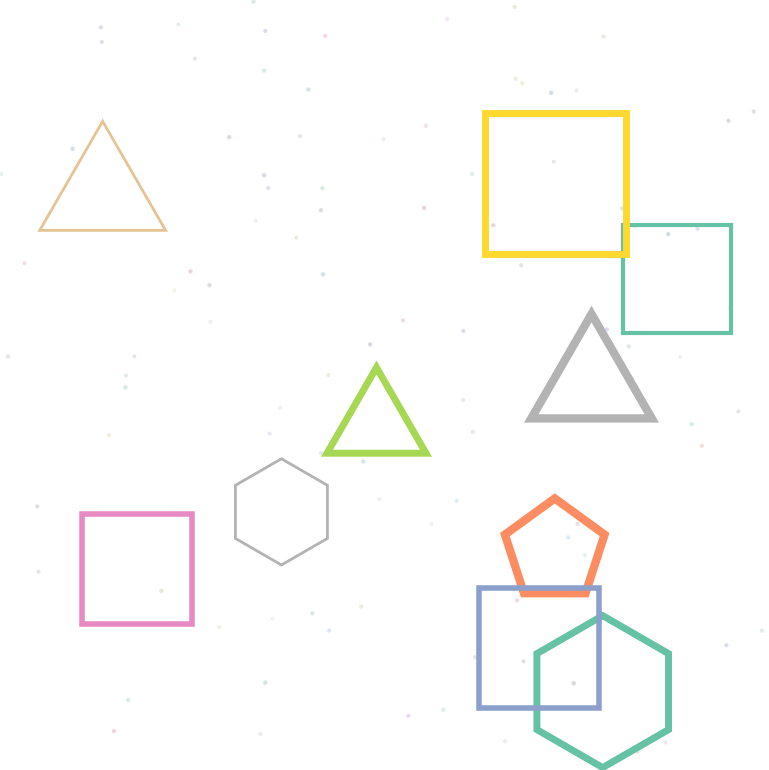[{"shape": "square", "thickness": 1.5, "radius": 0.35, "center": [0.879, 0.638]}, {"shape": "hexagon", "thickness": 2.5, "radius": 0.49, "center": [0.783, 0.102]}, {"shape": "pentagon", "thickness": 3, "radius": 0.34, "center": [0.72, 0.285]}, {"shape": "square", "thickness": 2, "radius": 0.39, "center": [0.7, 0.158]}, {"shape": "square", "thickness": 2, "radius": 0.36, "center": [0.178, 0.261]}, {"shape": "triangle", "thickness": 2.5, "radius": 0.37, "center": [0.489, 0.449]}, {"shape": "square", "thickness": 2.5, "radius": 0.46, "center": [0.722, 0.761]}, {"shape": "triangle", "thickness": 1, "radius": 0.47, "center": [0.133, 0.748]}, {"shape": "hexagon", "thickness": 1, "radius": 0.34, "center": [0.365, 0.335]}, {"shape": "triangle", "thickness": 3, "radius": 0.45, "center": [0.768, 0.502]}]